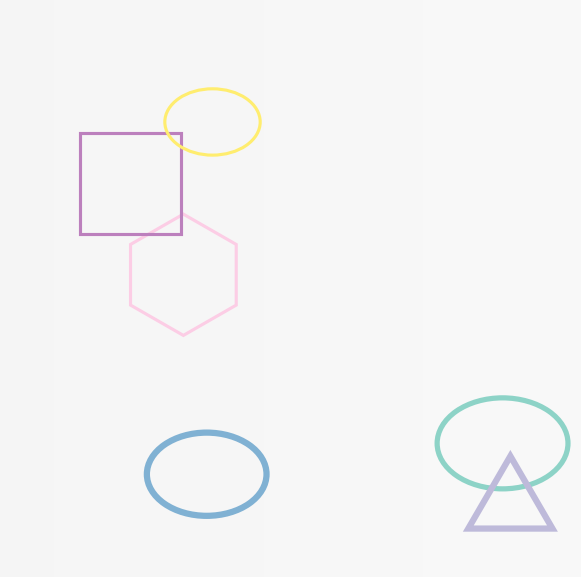[{"shape": "oval", "thickness": 2.5, "radius": 0.56, "center": [0.865, 0.231]}, {"shape": "triangle", "thickness": 3, "radius": 0.42, "center": [0.878, 0.126]}, {"shape": "oval", "thickness": 3, "radius": 0.51, "center": [0.356, 0.178]}, {"shape": "hexagon", "thickness": 1.5, "radius": 0.52, "center": [0.315, 0.523]}, {"shape": "square", "thickness": 1.5, "radius": 0.44, "center": [0.224, 0.682]}, {"shape": "oval", "thickness": 1.5, "radius": 0.41, "center": [0.366, 0.788]}]